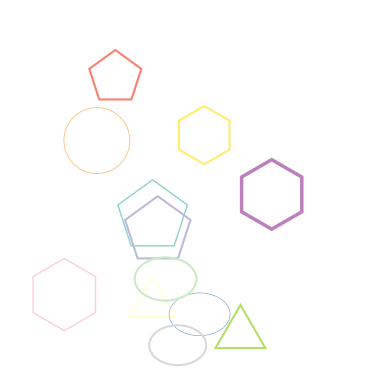[{"shape": "pentagon", "thickness": 1, "radius": 0.47, "center": [0.396, 0.438]}, {"shape": "triangle", "thickness": 0.5, "radius": 0.35, "center": [0.396, 0.212]}, {"shape": "pentagon", "thickness": 1.5, "radius": 0.45, "center": [0.41, 0.401]}, {"shape": "pentagon", "thickness": 1.5, "radius": 0.36, "center": [0.3, 0.799]}, {"shape": "oval", "thickness": 0.5, "radius": 0.4, "center": [0.518, 0.184]}, {"shape": "circle", "thickness": 0.5, "radius": 0.43, "center": [0.252, 0.635]}, {"shape": "triangle", "thickness": 1.5, "radius": 0.37, "center": [0.625, 0.133]}, {"shape": "hexagon", "thickness": 1, "radius": 0.47, "center": [0.167, 0.235]}, {"shape": "oval", "thickness": 1.5, "radius": 0.37, "center": [0.462, 0.103]}, {"shape": "hexagon", "thickness": 2.5, "radius": 0.45, "center": [0.706, 0.495]}, {"shape": "oval", "thickness": 1.5, "radius": 0.4, "center": [0.43, 0.275]}, {"shape": "hexagon", "thickness": 1.5, "radius": 0.38, "center": [0.531, 0.649]}]